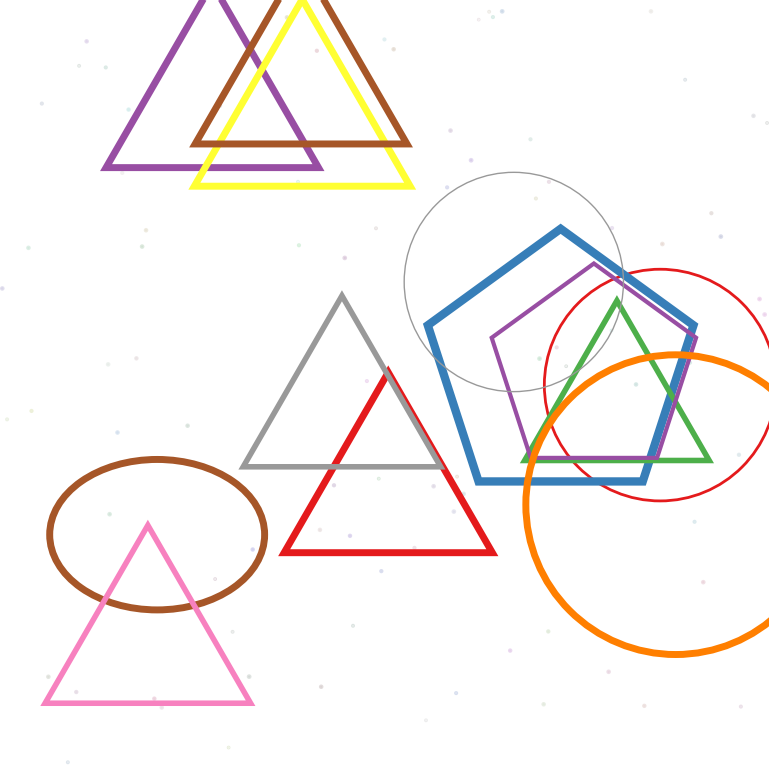[{"shape": "triangle", "thickness": 2.5, "radius": 0.78, "center": [0.504, 0.36]}, {"shape": "circle", "thickness": 1, "radius": 0.75, "center": [0.857, 0.5]}, {"shape": "pentagon", "thickness": 3, "radius": 0.91, "center": [0.728, 0.522]}, {"shape": "triangle", "thickness": 2, "radius": 0.69, "center": [0.801, 0.471]}, {"shape": "triangle", "thickness": 2.5, "radius": 0.8, "center": [0.276, 0.862]}, {"shape": "pentagon", "thickness": 1.5, "radius": 0.7, "center": [0.771, 0.518]}, {"shape": "circle", "thickness": 2.5, "radius": 0.97, "center": [0.878, 0.345]}, {"shape": "triangle", "thickness": 2.5, "radius": 0.81, "center": [0.393, 0.839]}, {"shape": "triangle", "thickness": 2.5, "radius": 0.79, "center": [0.391, 0.892]}, {"shape": "oval", "thickness": 2.5, "radius": 0.7, "center": [0.204, 0.306]}, {"shape": "triangle", "thickness": 2, "radius": 0.77, "center": [0.192, 0.164]}, {"shape": "triangle", "thickness": 2, "radius": 0.74, "center": [0.444, 0.468]}, {"shape": "circle", "thickness": 0.5, "radius": 0.71, "center": [0.667, 0.634]}]